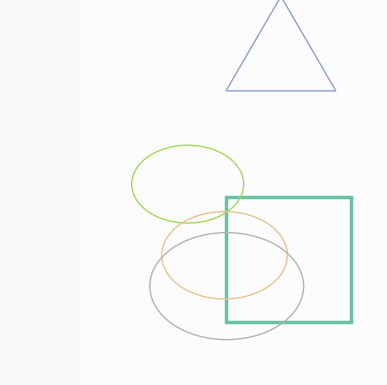[{"shape": "square", "thickness": 2.5, "radius": 0.81, "center": [0.745, 0.326]}, {"shape": "triangle", "thickness": 1, "radius": 0.82, "center": [0.725, 0.846]}, {"shape": "oval", "thickness": 1, "radius": 0.72, "center": [0.484, 0.522]}, {"shape": "oval", "thickness": 1, "radius": 0.81, "center": [0.579, 0.337]}, {"shape": "oval", "thickness": 1, "radius": 0.99, "center": [0.585, 0.257]}]